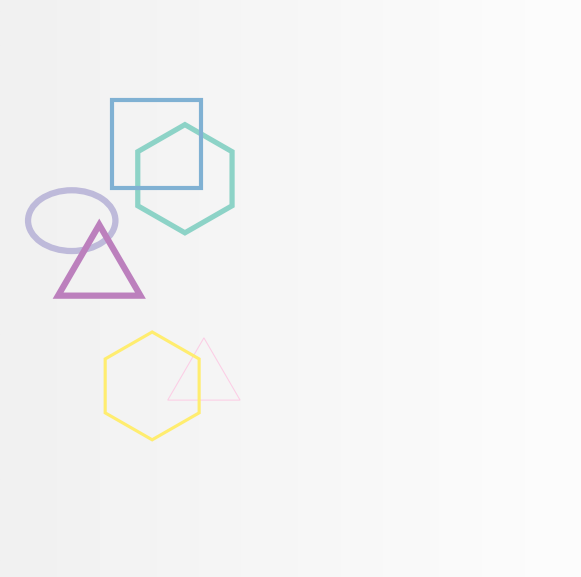[{"shape": "hexagon", "thickness": 2.5, "radius": 0.47, "center": [0.318, 0.69]}, {"shape": "oval", "thickness": 3, "radius": 0.38, "center": [0.123, 0.617]}, {"shape": "square", "thickness": 2, "radius": 0.38, "center": [0.269, 0.75]}, {"shape": "triangle", "thickness": 0.5, "radius": 0.36, "center": [0.351, 0.342]}, {"shape": "triangle", "thickness": 3, "radius": 0.41, "center": [0.171, 0.528]}, {"shape": "hexagon", "thickness": 1.5, "radius": 0.47, "center": [0.262, 0.331]}]